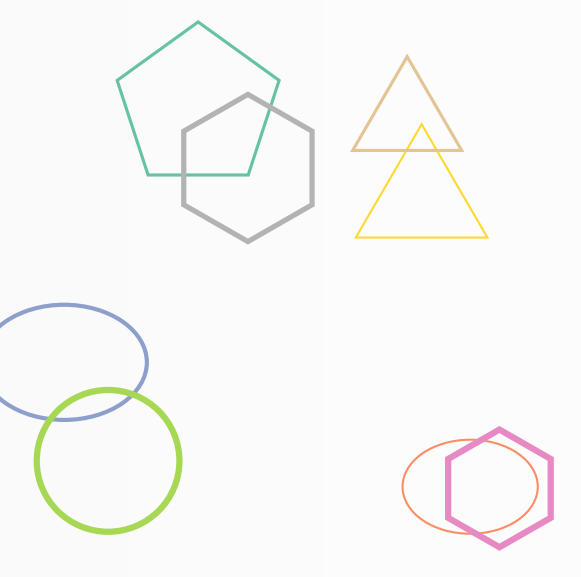[{"shape": "pentagon", "thickness": 1.5, "radius": 0.73, "center": [0.341, 0.815]}, {"shape": "oval", "thickness": 1, "radius": 0.58, "center": [0.809, 0.156]}, {"shape": "oval", "thickness": 2, "radius": 0.71, "center": [0.11, 0.372]}, {"shape": "hexagon", "thickness": 3, "radius": 0.51, "center": [0.859, 0.153]}, {"shape": "circle", "thickness": 3, "radius": 0.61, "center": [0.186, 0.201]}, {"shape": "triangle", "thickness": 1, "radius": 0.65, "center": [0.725, 0.653]}, {"shape": "triangle", "thickness": 1.5, "radius": 0.54, "center": [0.701, 0.793]}, {"shape": "hexagon", "thickness": 2.5, "radius": 0.64, "center": [0.427, 0.708]}]